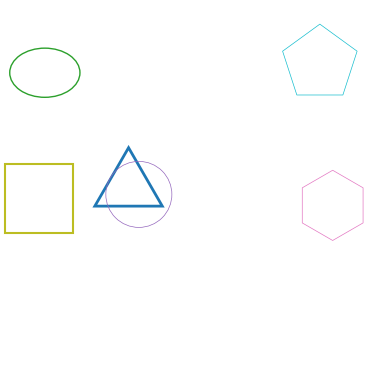[{"shape": "triangle", "thickness": 2, "radius": 0.51, "center": [0.334, 0.515]}, {"shape": "oval", "thickness": 1, "radius": 0.46, "center": [0.116, 0.811]}, {"shape": "circle", "thickness": 0.5, "radius": 0.43, "center": [0.361, 0.495]}, {"shape": "hexagon", "thickness": 0.5, "radius": 0.46, "center": [0.864, 0.467]}, {"shape": "square", "thickness": 1.5, "radius": 0.45, "center": [0.101, 0.484]}, {"shape": "pentagon", "thickness": 0.5, "radius": 0.51, "center": [0.831, 0.836]}]